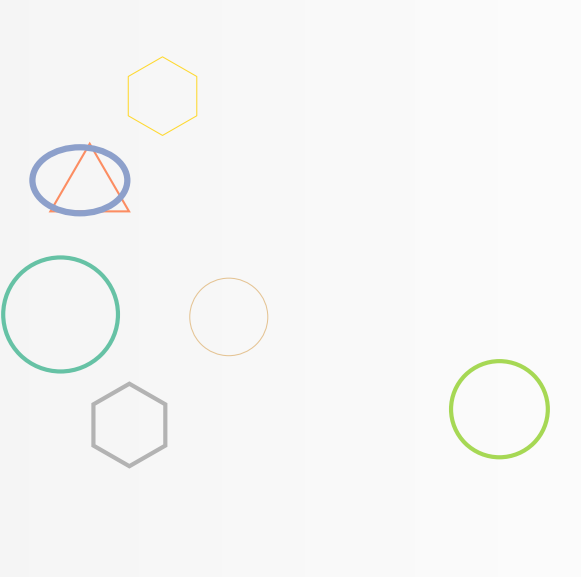[{"shape": "circle", "thickness": 2, "radius": 0.49, "center": [0.104, 0.455]}, {"shape": "triangle", "thickness": 1, "radius": 0.39, "center": [0.154, 0.672]}, {"shape": "oval", "thickness": 3, "radius": 0.41, "center": [0.137, 0.687]}, {"shape": "circle", "thickness": 2, "radius": 0.42, "center": [0.859, 0.291]}, {"shape": "hexagon", "thickness": 0.5, "radius": 0.34, "center": [0.28, 0.833]}, {"shape": "circle", "thickness": 0.5, "radius": 0.34, "center": [0.394, 0.45]}, {"shape": "hexagon", "thickness": 2, "radius": 0.36, "center": [0.223, 0.263]}]